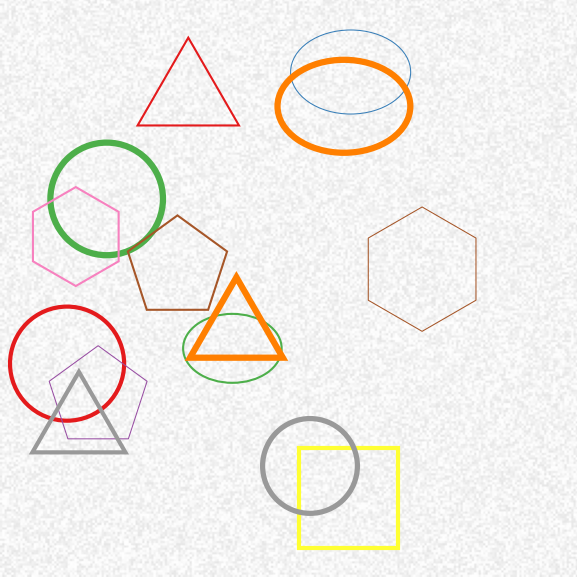[{"shape": "circle", "thickness": 2, "radius": 0.49, "center": [0.116, 0.369]}, {"shape": "triangle", "thickness": 1, "radius": 0.51, "center": [0.326, 0.833]}, {"shape": "oval", "thickness": 0.5, "radius": 0.52, "center": [0.607, 0.874]}, {"shape": "oval", "thickness": 1, "radius": 0.43, "center": [0.402, 0.396]}, {"shape": "circle", "thickness": 3, "radius": 0.49, "center": [0.185, 0.655]}, {"shape": "pentagon", "thickness": 0.5, "radius": 0.45, "center": [0.17, 0.311]}, {"shape": "triangle", "thickness": 3, "radius": 0.46, "center": [0.409, 0.426]}, {"shape": "oval", "thickness": 3, "radius": 0.57, "center": [0.596, 0.815]}, {"shape": "square", "thickness": 2, "radius": 0.43, "center": [0.603, 0.137]}, {"shape": "hexagon", "thickness": 0.5, "radius": 0.54, "center": [0.731, 0.533]}, {"shape": "pentagon", "thickness": 1, "radius": 0.45, "center": [0.307, 0.536]}, {"shape": "hexagon", "thickness": 1, "radius": 0.43, "center": [0.131, 0.59]}, {"shape": "circle", "thickness": 2.5, "radius": 0.41, "center": [0.537, 0.192]}, {"shape": "triangle", "thickness": 2, "radius": 0.46, "center": [0.137, 0.262]}]